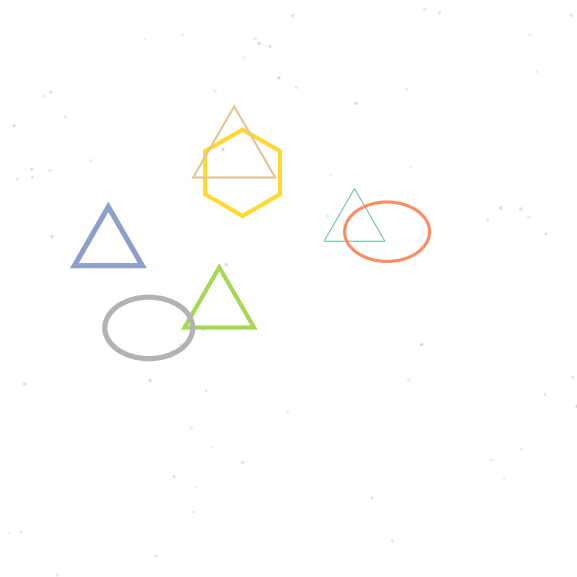[{"shape": "triangle", "thickness": 0.5, "radius": 0.3, "center": [0.614, 0.612]}, {"shape": "oval", "thickness": 1.5, "radius": 0.37, "center": [0.67, 0.598]}, {"shape": "triangle", "thickness": 2.5, "radius": 0.34, "center": [0.188, 0.573]}, {"shape": "triangle", "thickness": 2, "radius": 0.35, "center": [0.38, 0.467]}, {"shape": "hexagon", "thickness": 2, "radius": 0.37, "center": [0.42, 0.7]}, {"shape": "triangle", "thickness": 1, "radius": 0.41, "center": [0.406, 0.733]}, {"shape": "oval", "thickness": 2.5, "radius": 0.38, "center": [0.258, 0.431]}]